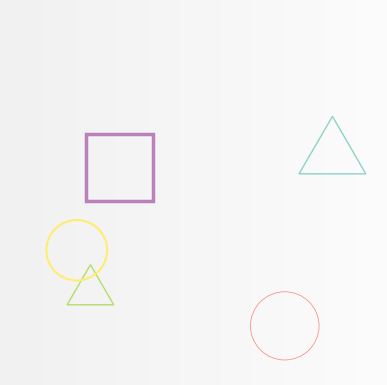[{"shape": "triangle", "thickness": 1, "radius": 0.5, "center": [0.858, 0.598]}, {"shape": "circle", "thickness": 0.5, "radius": 0.44, "center": [0.735, 0.154]}, {"shape": "triangle", "thickness": 1, "radius": 0.35, "center": [0.233, 0.243]}, {"shape": "square", "thickness": 2.5, "radius": 0.43, "center": [0.309, 0.565]}, {"shape": "circle", "thickness": 1.5, "radius": 0.39, "center": [0.198, 0.35]}]